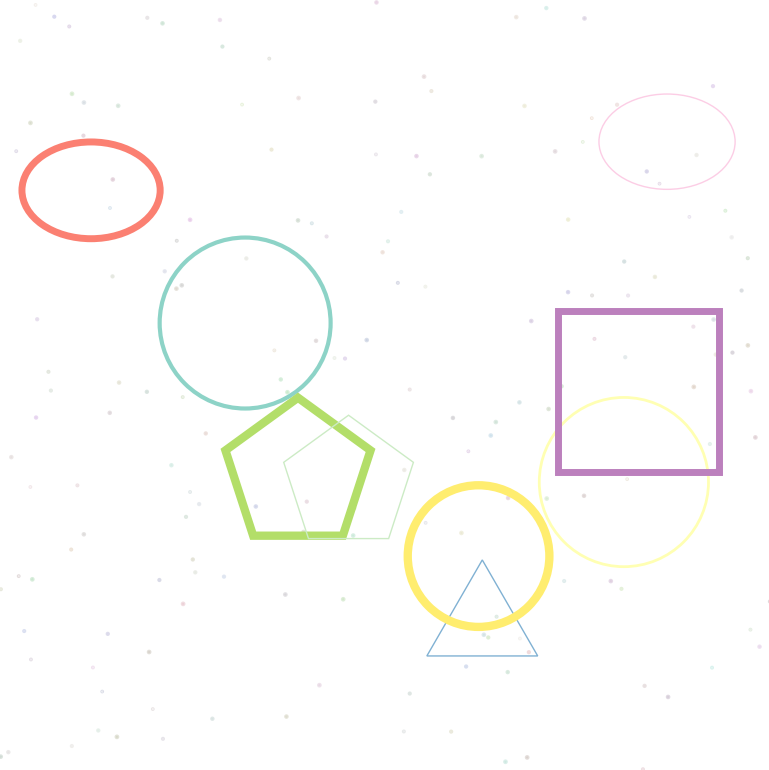[{"shape": "circle", "thickness": 1.5, "radius": 0.56, "center": [0.318, 0.58]}, {"shape": "circle", "thickness": 1, "radius": 0.55, "center": [0.81, 0.374]}, {"shape": "oval", "thickness": 2.5, "radius": 0.45, "center": [0.118, 0.753]}, {"shape": "triangle", "thickness": 0.5, "radius": 0.42, "center": [0.626, 0.19]}, {"shape": "pentagon", "thickness": 3, "radius": 0.5, "center": [0.387, 0.384]}, {"shape": "oval", "thickness": 0.5, "radius": 0.44, "center": [0.866, 0.816]}, {"shape": "square", "thickness": 2.5, "radius": 0.52, "center": [0.829, 0.492]}, {"shape": "pentagon", "thickness": 0.5, "radius": 0.44, "center": [0.453, 0.372]}, {"shape": "circle", "thickness": 3, "radius": 0.46, "center": [0.622, 0.278]}]